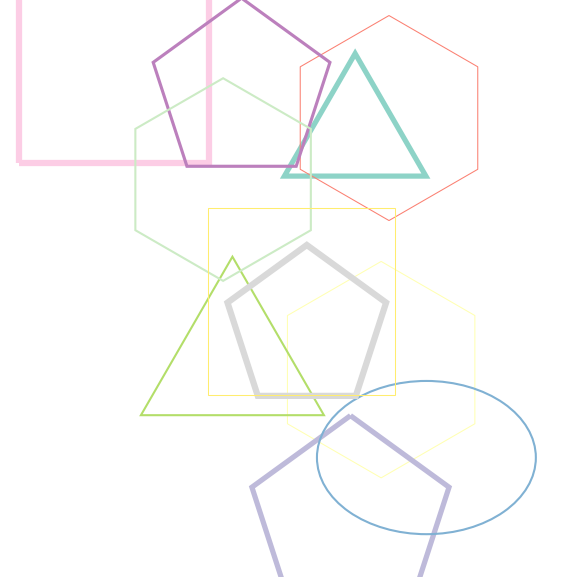[{"shape": "triangle", "thickness": 2.5, "radius": 0.71, "center": [0.615, 0.765]}, {"shape": "hexagon", "thickness": 0.5, "radius": 0.94, "center": [0.66, 0.359]}, {"shape": "pentagon", "thickness": 2.5, "radius": 0.9, "center": [0.607, 0.1]}, {"shape": "hexagon", "thickness": 0.5, "radius": 0.89, "center": [0.674, 0.795]}, {"shape": "oval", "thickness": 1, "radius": 0.95, "center": [0.738, 0.207]}, {"shape": "triangle", "thickness": 1, "radius": 0.91, "center": [0.402, 0.372]}, {"shape": "square", "thickness": 3, "radius": 0.82, "center": [0.197, 0.882]}, {"shape": "pentagon", "thickness": 3, "radius": 0.72, "center": [0.531, 0.43]}, {"shape": "pentagon", "thickness": 1.5, "radius": 0.8, "center": [0.418, 0.841]}, {"shape": "hexagon", "thickness": 1, "radius": 0.88, "center": [0.386, 0.688]}, {"shape": "square", "thickness": 0.5, "radius": 0.81, "center": [0.522, 0.477]}]